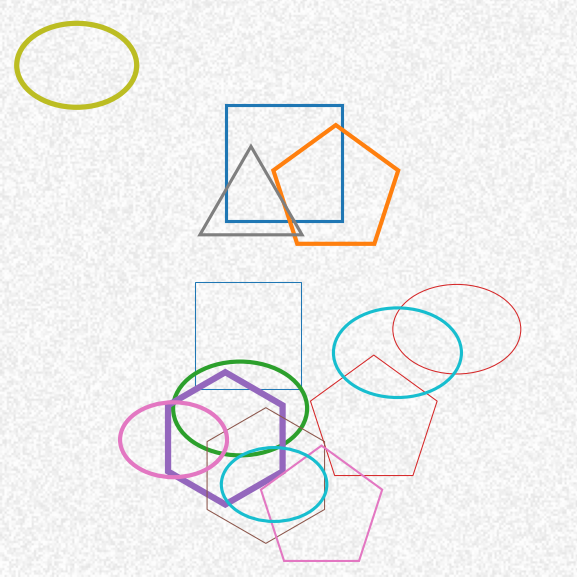[{"shape": "square", "thickness": 0.5, "radius": 0.46, "center": [0.43, 0.418]}, {"shape": "square", "thickness": 1.5, "radius": 0.5, "center": [0.492, 0.717]}, {"shape": "pentagon", "thickness": 2, "radius": 0.57, "center": [0.581, 0.669]}, {"shape": "oval", "thickness": 2, "radius": 0.58, "center": [0.416, 0.292]}, {"shape": "oval", "thickness": 0.5, "radius": 0.55, "center": [0.791, 0.429]}, {"shape": "pentagon", "thickness": 0.5, "radius": 0.58, "center": [0.647, 0.269]}, {"shape": "hexagon", "thickness": 3, "radius": 0.57, "center": [0.39, 0.24]}, {"shape": "hexagon", "thickness": 0.5, "radius": 0.59, "center": [0.46, 0.176]}, {"shape": "pentagon", "thickness": 1, "radius": 0.55, "center": [0.557, 0.117]}, {"shape": "oval", "thickness": 2, "radius": 0.46, "center": [0.301, 0.238]}, {"shape": "triangle", "thickness": 1.5, "radius": 0.51, "center": [0.435, 0.644]}, {"shape": "oval", "thickness": 2.5, "radius": 0.52, "center": [0.133, 0.886]}, {"shape": "oval", "thickness": 1.5, "radius": 0.55, "center": [0.688, 0.388]}, {"shape": "oval", "thickness": 1.5, "radius": 0.46, "center": [0.475, 0.16]}]